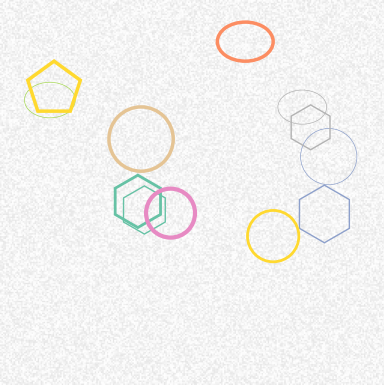[{"shape": "hexagon", "thickness": 2, "radius": 0.34, "center": [0.358, 0.477]}, {"shape": "hexagon", "thickness": 1, "radius": 0.31, "center": [0.375, 0.455]}, {"shape": "oval", "thickness": 2.5, "radius": 0.36, "center": [0.637, 0.892]}, {"shape": "circle", "thickness": 0.5, "radius": 0.37, "center": [0.854, 0.593]}, {"shape": "hexagon", "thickness": 1, "radius": 0.37, "center": [0.843, 0.444]}, {"shape": "circle", "thickness": 3, "radius": 0.32, "center": [0.443, 0.446]}, {"shape": "oval", "thickness": 0.5, "radius": 0.33, "center": [0.129, 0.74]}, {"shape": "pentagon", "thickness": 2.5, "radius": 0.36, "center": [0.14, 0.769]}, {"shape": "circle", "thickness": 2, "radius": 0.33, "center": [0.71, 0.387]}, {"shape": "circle", "thickness": 2.5, "radius": 0.42, "center": [0.366, 0.639]}, {"shape": "oval", "thickness": 0.5, "radius": 0.32, "center": [0.785, 0.722]}, {"shape": "hexagon", "thickness": 1, "radius": 0.29, "center": [0.807, 0.669]}]